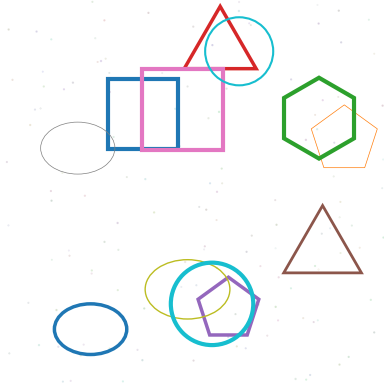[{"shape": "square", "thickness": 3, "radius": 0.46, "center": [0.372, 0.704]}, {"shape": "oval", "thickness": 2.5, "radius": 0.47, "center": [0.235, 0.145]}, {"shape": "pentagon", "thickness": 0.5, "radius": 0.45, "center": [0.894, 0.637]}, {"shape": "hexagon", "thickness": 3, "radius": 0.52, "center": [0.829, 0.693]}, {"shape": "triangle", "thickness": 2.5, "radius": 0.54, "center": [0.572, 0.876]}, {"shape": "pentagon", "thickness": 2.5, "radius": 0.41, "center": [0.593, 0.197]}, {"shape": "triangle", "thickness": 2, "radius": 0.58, "center": [0.838, 0.35]}, {"shape": "square", "thickness": 3, "radius": 0.52, "center": [0.474, 0.715]}, {"shape": "oval", "thickness": 0.5, "radius": 0.48, "center": [0.202, 0.615]}, {"shape": "oval", "thickness": 1, "radius": 0.55, "center": [0.487, 0.248]}, {"shape": "circle", "thickness": 1.5, "radius": 0.44, "center": [0.621, 0.867]}, {"shape": "circle", "thickness": 3, "radius": 0.54, "center": [0.551, 0.211]}]